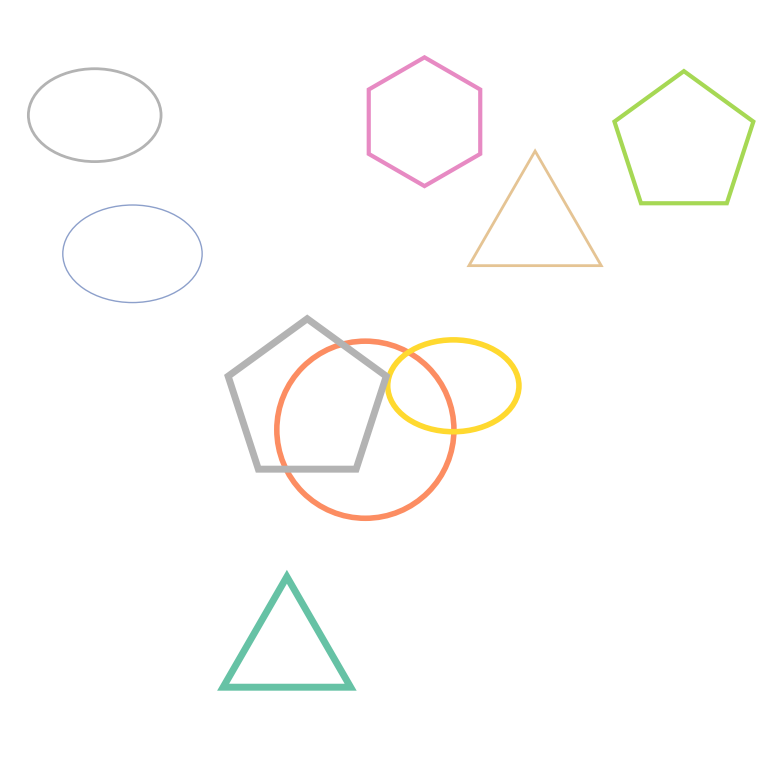[{"shape": "triangle", "thickness": 2.5, "radius": 0.48, "center": [0.373, 0.155]}, {"shape": "circle", "thickness": 2, "radius": 0.58, "center": [0.475, 0.442]}, {"shape": "oval", "thickness": 0.5, "radius": 0.45, "center": [0.172, 0.67]}, {"shape": "hexagon", "thickness": 1.5, "radius": 0.42, "center": [0.551, 0.842]}, {"shape": "pentagon", "thickness": 1.5, "radius": 0.47, "center": [0.888, 0.813]}, {"shape": "oval", "thickness": 2, "radius": 0.43, "center": [0.589, 0.499]}, {"shape": "triangle", "thickness": 1, "radius": 0.5, "center": [0.695, 0.705]}, {"shape": "pentagon", "thickness": 2.5, "radius": 0.54, "center": [0.399, 0.478]}, {"shape": "oval", "thickness": 1, "radius": 0.43, "center": [0.123, 0.85]}]